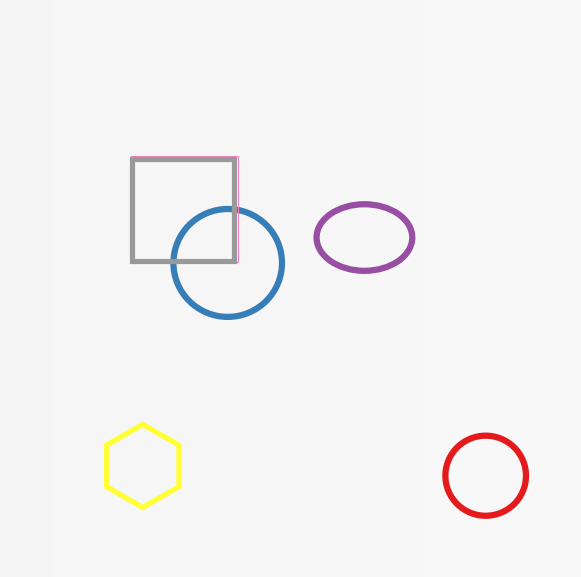[{"shape": "circle", "thickness": 3, "radius": 0.35, "center": [0.836, 0.175]}, {"shape": "circle", "thickness": 3, "radius": 0.47, "center": [0.392, 0.544]}, {"shape": "oval", "thickness": 3, "radius": 0.41, "center": [0.627, 0.588]}, {"shape": "hexagon", "thickness": 2.5, "radius": 0.36, "center": [0.246, 0.192]}, {"shape": "square", "thickness": 0.5, "radius": 0.46, "center": [0.318, 0.637]}, {"shape": "square", "thickness": 2.5, "radius": 0.44, "center": [0.315, 0.635]}]